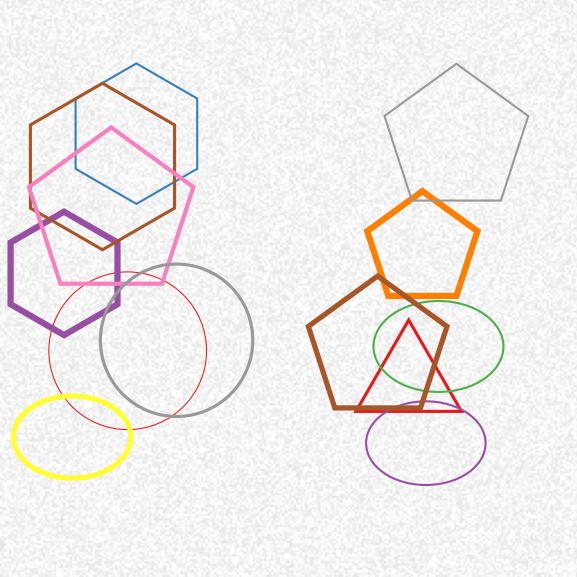[{"shape": "triangle", "thickness": 1.5, "radius": 0.53, "center": [0.708, 0.34]}, {"shape": "circle", "thickness": 0.5, "radius": 0.68, "center": [0.221, 0.392]}, {"shape": "hexagon", "thickness": 1, "radius": 0.61, "center": [0.236, 0.768]}, {"shape": "oval", "thickness": 1, "radius": 0.56, "center": [0.759, 0.399]}, {"shape": "hexagon", "thickness": 3, "radius": 0.53, "center": [0.111, 0.526]}, {"shape": "oval", "thickness": 1, "radius": 0.52, "center": [0.737, 0.232]}, {"shape": "pentagon", "thickness": 3, "radius": 0.5, "center": [0.731, 0.568]}, {"shape": "oval", "thickness": 2.5, "radius": 0.51, "center": [0.125, 0.242]}, {"shape": "hexagon", "thickness": 1.5, "radius": 0.72, "center": [0.177, 0.711]}, {"shape": "pentagon", "thickness": 2.5, "radius": 0.63, "center": [0.654, 0.395]}, {"shape": "pentagon", "thickness": 2, "radius": 0.75, "center": [0.193, 0.629]}, {"shape": "circle", "thickness": 1.5, "radius": 0.66, "center": [0.306, 0.41]}, {"shape": "pentagon", "thickness": 1, "radius": 0.65, "center": [0.79, 0.758]}]